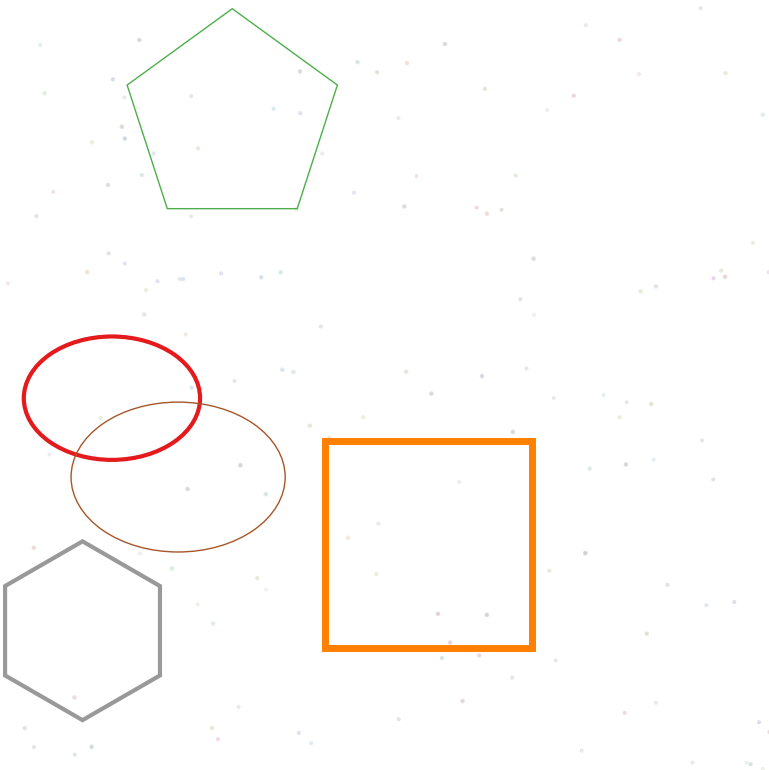[{"shape": "oval", "thickness": 1.5, "radius": 0.57, "center": [0.145, 0.483]}, {"shape": "pentagon", "thickness": 0.5, "radius": 0.72, "center": [0.302, 0.845]}, {"shape": "square", "thickness": 2.5, "radius": 0.67, "center": [0.556, 0.293]}, {"shape": "oval", "thickness": 0.5, "radius": 0.7, "center": [0.231, 0.38]}, {"shape": "hexagon", "thickness": 1.5, "radius": 0.58, "center": [0.107, 0.181]}]